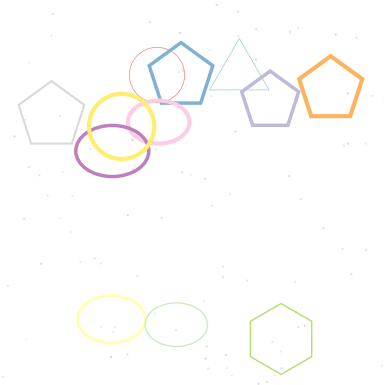[{"shape": "triangle", "thickness": 0.5, "radius": 0.45, "center": [0.622, 0.811]}, {"shape": "oval", "thickness": 2, "radius": 0.44, "center": [0.29, 0.171]}, {"shape": "pentagon", "thickness": 2.5, "radius": 0.39, "center": [0.702, 0.738]}, {"shape": "circle", "thickness": 0.5, "radius": 0.36, "center": [0.408, 0.805]}, {"shape": "pentagon", "thickness": 2.5, "radius": 0.43, "center": [0.47, 0.803]}, {"shape": "pentagon", "thickness": 3, "radius": 0.43, "center": [0.859, 0.768]}, {"shape": "hexagon", "thickness": 1, "radius": 0.46, "center": [0.73, 0.12]}, {"shape": "oval", "thickness": 3, "radius": 0.4, "center": [0.412, 0.683]}, {"shape": "pentagon", "thickness": 1.5, "radius": 0.45, "center": [0.134, 0.7]}, {"shape": "oval", "thickness": 2.5, "radius": 0.47, "center": [0.292, 0.608]}, {"shape": "oval", "thickness": 1, "radius": 0.4, "center": [0.458, 0.157]}, {"shape": "circle", "thickness": 3, "radius": 0.42, "center": [0.316, 0.672]}]